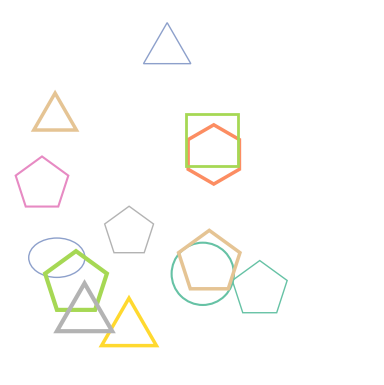[{"shape": "pentagon", "thickness": 1, "radius": 0.37, "center": [0.675, 0.248]}, {"shape": "circle", "thickness": 1.5, "radius": 0.4, "center": [0.527, 0.289]}, {"shape": "hexagon", "thickness": 2.5, "radius": 0.38, "center": [0.555, 0.599]}, {"shape": "oval", "thickness": 1, "radius": 0.37, "center": [0.148, 0.331]}, {"shape": "triangle", "thickness": 1, "radius": 0.35, "center": [0.434, 0.87]}, {"shape": "pentagon", "thickness": 1.5, "radius": 0.36, "center": [0.109, 0.522]}, {"shape": "pentagon", "thickness": 3, "radius": 0.42, "center": [0.197, 0.263]}, {"shape": "square", "thickness": 2, "radius": 0.34, "center": [0.551, 0.636]}, {"shape": "triangle", "thickness": 2.5, "radius": 0.41, "center": [0.335, 0.143]}, {"shape": "pentagon", "thickness": 2.5, "radius": 0.42, "center": [0.544, 0.318]}, {"shape": "triangle", "thickness": 2.5, "radius": 0.32, "center": [0.143, 0.694]}, {"shape": "triangle", "thickness": 3, "radius": 0.41, "center": [0.22, 0.181]}, {"shape": "pentagon", "thickness": 1, "radius": 0.33, "center": [0.335, 0.398]}]